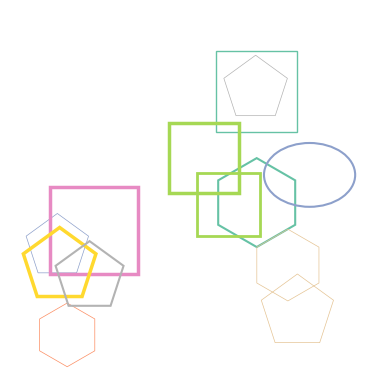[{"shape": "square", "thickness": 1, "radius": 0.53, "center": [0.667, 0.763]}, {"shape": "hexagon", "thickness": 1.5, "radius": 0.58, "center": [0.667, 0.474]}, {"shape": "hexagon", "thickness": 0.5, "radius": 0.41, "center": [0.175, 0.13]}, {"shape": "pentagon", "thickness": 0.5, "radius": 0.43, "center": [0.149, 0.36]}, {"shape": "oval", "thickness": 1.5, "radius": 0.59, "center": [0.804, 0.546]}, {"shape": "square", "thickness": 2.5, "radius": 0.57, "center": [0.244, 0.401]}, {"shape": "square", "thickness": 2.5, "radius": 0.45, "center": [0.53, 0.59]}, {"shape": "square", "thickness": 2, "radius": 0.41, "center": [0.594, 0.469]}, {"shape": "pentagon", "thickness": 2.5, "radius": 0.5, "center": [0.155, 0.31]}, {"shape": "pentagon", "thickness": 0.5, "radius": 0.49, "center": [0.772, 0.19]}, {"shape": "hexagon", "thickness": 0.5, "radius": 0.47, "center": [0.748, 0.312]}, {"shape": "pentagon", "thickness": 1.5, "radius": 0.46, "center": [0.233, 0.281]}, {"shape": "pentagon", "thickness": 0.5, "radius": 0.43, "center": [0.664, 0.77]}]